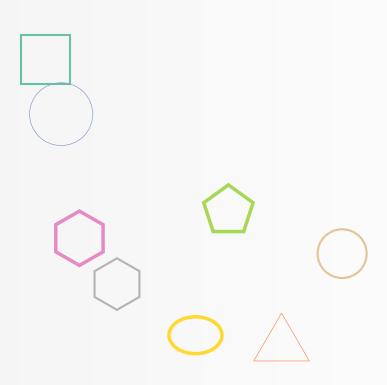[{"shape": "square", "thickness": 1.5, "radius": 0.32, "center": [0.117, 0.846]}, {"shape": "triangle", "thickness": 0.5, "radius": 0.41, "center": [0.727, 0.104]}, {"shape": "circle", "thickness": 0.5, "radius": 0.41, "center": [0.158, 0.704]}, {"shape": "hexagon", "thickness": 2.5, "radius": 0.35, "center": [0.205, 0.381]}, {"shape": "pentagon", "thickness": 2.5, "radius": 0.33, "center": [0.589, 0.453]}, {"shape": "oval", "thickness": 2.5, "radius": 0.34, "center": [0.504, 0.129]}, {"shape": "circle", "thickness": 1.5, "radius": 0.32, "center": [0.883, 0.341]}, {"shape": "hexagon", "thickness": 1.5, "radius": 0.33, "center": [0.302, 0.262]}]